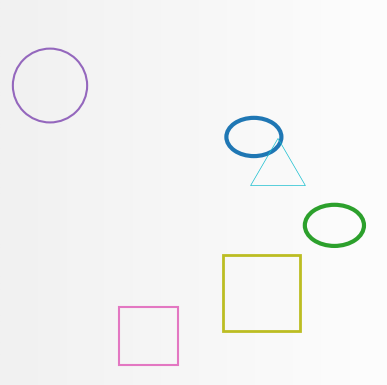[{"shape": "oval", "thickness": 3, "radius": 0.35, "center": [0.655, 0.644]}, {"shape": "oval", "thickness": 3, "radius": 0.38, "center": [0.863, 0.415]}, {"shape": "circle", "thickness": 1.5, "radius": 0.48, "center": [0.129, 0.778]}, {"shape": "square", "thickness": 1.5, "radius": 0.38, "center": [0.384, 0.126]}, {"shape": "square", "thickness": 2, "radius": 0.49, "center": [0.675, 0.24]}, {"shape": "triangle", "thickness": 0.5, "radius": 0.41, "center": [0.717, 0.559]}]